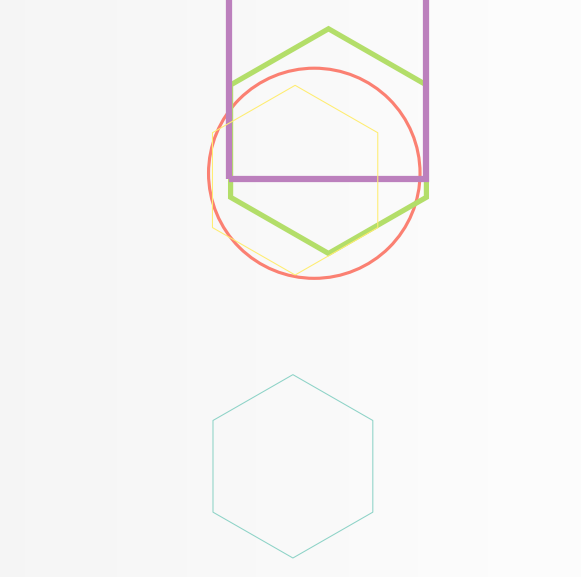[{"shape": "hexagon", "thickness": 0.5, "radius": 0.79, "center": [0.504, 0.192]}, {"shape": "circle", "thickness": 1.5, "radius": 0.91, "center": [0.541, 0.699]}, {"shape": "hexagon", "thickness": 2.5, "radius": 0.97, "center": [0.565, 0.755]}, {"shape": "square", "thickness": 3, "radius": 0.85, "center": [0.564, 0.858]}, {"shape": "hexagon", "thickness": 0.5, "radius": 0.82, "center": [0.508, 0.687]}]